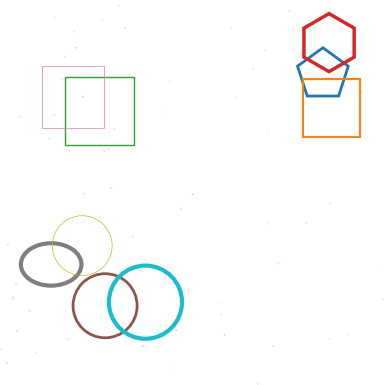[{"shape": "pentagon", "thickness": 2, "radius": 0.35, "center": [0.839, 0.807]}, {"shape": "square", "thickness": 1.5, "radius": 0.37, "center": [0.861, 0.719]}, {"shape": "square", "thickness": 1, "radius": 0.45, "center": [0.258, 0.712]}, {"shape": "hexagon", "thickness": 2.5, "radius": 0.38, "center": [0.855, 0.889]}, {"shape": "circle", "thickness": 2, "radius": 0.42, "center": [0.273, 0.206]}, {"shape": "square", "thickness": 0.5, "radius": 0.4, "center": [0.19, 0.749]}, {"shape": "oval", "thickness": 3, "radius": 0.39, "center": [0.133, 0.313]}, {"shape": "circle", "thickness": 0.5, "radius": 0.39, "center": [0.214, 0.362]}, {"shape": "circle", "thickness": 3, "radius": 0.47, "center": [0.378, 0.215]}]